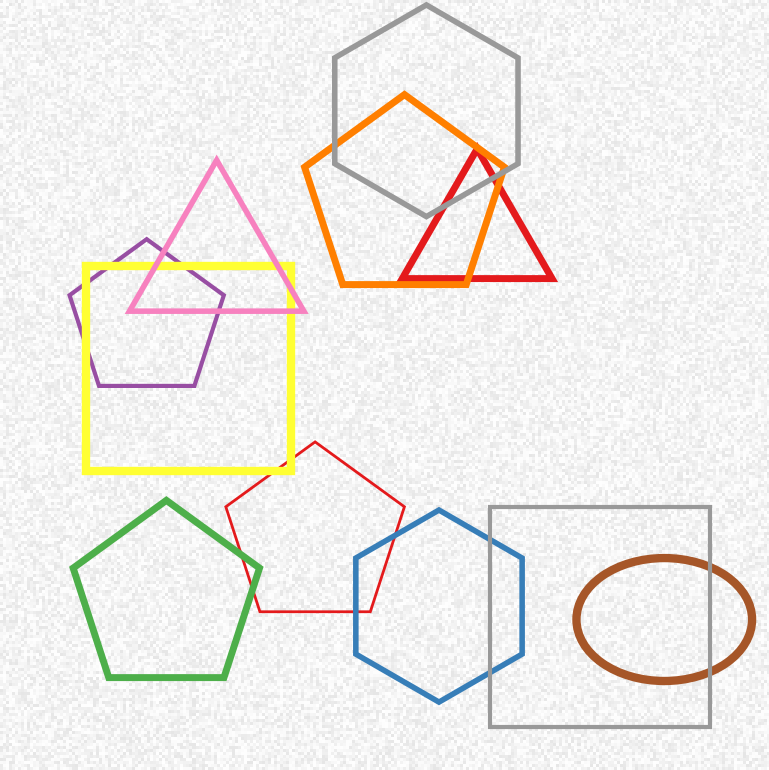[{"shape": "triangle", "thickness": 2.5, "radius": 0.56, "center": [0.62, 0.694]}, {"shape": "pentagon", "thickness": 1, "radius": 0.61, "center": [0.409, 0.304]}, {"shape": "hexagon", "thickness": 2, "radius": 0.62, "center": [0.57, 0.213]}, {"shape": "pentagon", "thickness": 2.5, "radius": 0.64, "center": [0.216, 0.223]}, {"shape": "pentagon", "thickness": 1.5, "radius": 0.53, "center": [0.191, 0.584]}, {"shape": "pentagon", "thickness": 2.5, "radius": 0.68, "center": [0.525, 0.741]}, {"shape": "square", "thickness": 3, "radius": 0.67, "center": [0.245, 0.521]}, {"shape": "oval", "thickness": 3, "radius": 0.57, "center": [0.863, 0.195]}, {"shape": "triangle", "thickness": 2, "radius": 0.65, "center": [0.281, 0.661]}, {"shape": "hexagon", "thickness": 2, "radius": 0.69, "center": [0.554, 0.856]}, {"shape": "square", "thickness": 1.5, "radius": 0.71, "center": [0.779, 0.199]}]